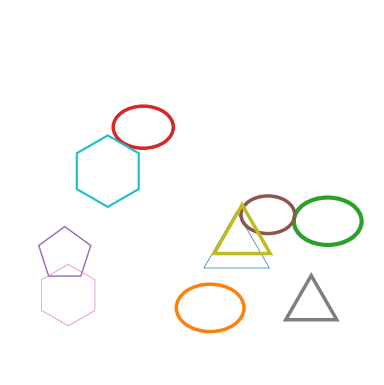[{"shape": "triangle", "thickness": 0.5, "radius": 0.49, "center": [0.615, 0.353]}, {"shape": "oval", "thickness": 2.5, "radius": 0.44, "center": [0.546, 0.2]}, {"shape": "oval", "thickness": 3, "radius": 0.44, "center": [0.851, 0.425]}, {"shape": "oval", "thickness": 2.5, "radius": 0.39, "center": [0.372, 0.67]}, {"shape": "pentagon", "thickness": 1, "radius": 0.36, "center": [0.168, 0.34]}, {"shape": "oval", "thickness": 2.5, "radius": 0.35, "center": [0.696, 0.442]}, {"shape": "hexagon", "thickness": 0.5, "radius": 0.4, "center": [0.177, 0.234]}, {"shape": "triangle", "thickness": 2.5, "radius": 0.38, "center": [0.808, 0.208]}, {"shape": "triangle", "thickness": 2.5, "radius": 0.42, "center": [0.629, 0.384]}, {"shape": "hexagon", "thickness": 1.5, "radius": 0.46, "center": [0.28, 0.555]}]